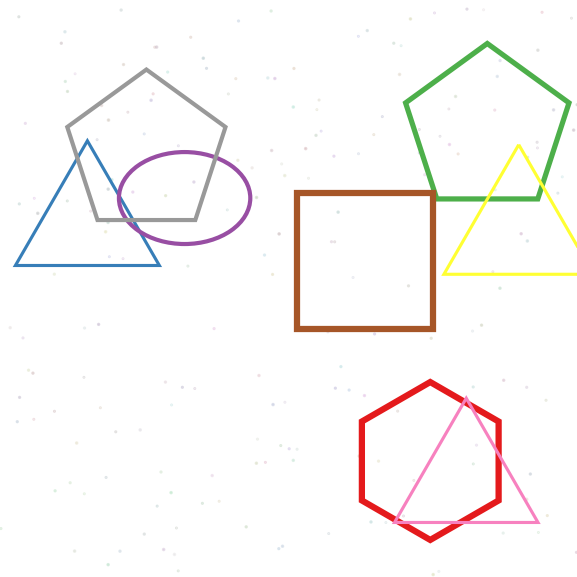[{"shape": "hexagon", "thickness": 3, "radius": 0.68, "center": [0.745, 0.201]}, {"shape": "triangle", "thickness": 1.5, "radius": 0.72, "center": [0.151, 0.611]}, {"shape": "pentagon", "thickness": 2.5, "radius": 0.74, "center": [0.844, 0.775]}, {"shape": "oval", "thickness": 2, "radius": 0.57, "center": [0.32, 0.656]}, {"shape": "triangle", "thickness": 1.5, "radius": 0.75, "center": [0.898, 0.599]}, {"shape": "square", "thickness": 3, "radius": 0.59, "center": [0.632, 0.547]}, {"shape": "triangle", "thickness": 1.5, "radius": 0.72, "center": [0.807, 0.166]}, {"shape": "pentagon", "thickness": 2, "radius": 0.72, "center": [0.253, 0.735]}]